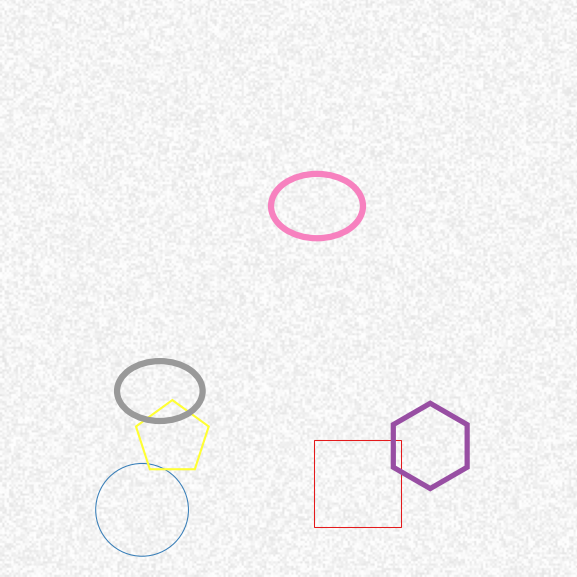[{"shape": "square", "thickness": 0.5, "radius": 0.38, "center": [0.619, 0.162]}, {"shape": "circle", "thickness": 0.5, "radius": 0.4, "center": [0.246, 0.116]}, {"shape": "hexagon", "thickness": 2.5, "radius": 0.37, "center": [0.745, 0.227]}, {"shape": "pentagon", "thickness": 1, "radius": 0.33, "center": [0.298, 0.24]}, {"shape": "oval", "thickness": 3, "radius": 0.4, "center": [0.549, 0.642]}, {"shape": "oval", "thickness": 3, "radius": 0.37, "center": [0.277, 0.322]}]